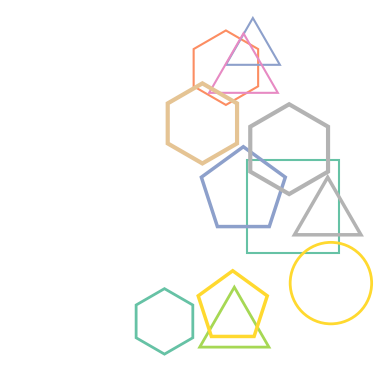[{"shape": "hexagon", "thickness": 2, "radius": 0.43, "center": [0.427, 0.165]}, {"shape": "square", "thickness": 1.5, "radius": 0.6, "center": [0.761, 0.464]}, {"shape": "hexagon", "thickness": 1.5, "radius": 0.48, "center": [0.587, 0.824]}, {"shape": "pentagon", "thickness": 2.5, "radius": 0.57, "center": [0.632, 0.504]}, {"shape": "triangle", "thickness": 1.5, "radius": 0.41, "center": [0.657, 0.872]}, {"shape": "triangle", "thickness": 1.5, "radius": 0.52, "center": [0.632, 0.81]}, {"shape": "triangle", "thickness": 2, "radius": 0.52, "center": [0.609, 0.15]}, {"shape": "pentagon", "thickness": 2.5, "radius": 0.47, "center": [0.605, 0.202]}, {"shape": "circle", "thickness": 2, "radius": 0.53, "center": [0.86, 0.265]}, {"shape": "hexagon", "thickness": 3, "radius": 0.52, "center": [0.526, 0.679]}, {"shape": "triangle", "thickness": 2.5, "radius": 0.5, "center": [0.851, 0.44]}, {"shape": "hexagon", "thickness": 3, "radius": 0.58, "center": [0.751, 0.613]}]